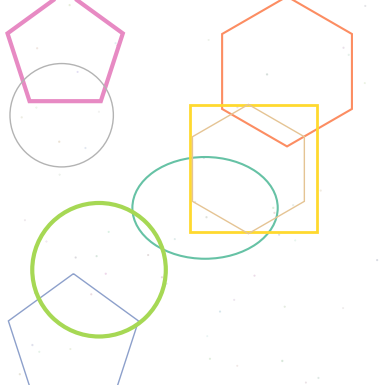[{"shape": "oval", "thickness": 1.5, "radius": 0.94, "center": [0.533, 0.46]}, {"shape": "hexagon", "thickness": 1.5, "radius": 0.97, "center": [0.746, 0.814]}, {"shape": "pentagon", "thickness": 1, "radius": 0.89, "center": [0.191, 0.111]}, {"shape": "pentagon", "thickness": 3, "radius": 0.79, "center": [0.169, 0.865]}, {"shape": "circle", "thickness": 3, "radius": 0.87, "center": [0.257, 0.299]}, {"shape": "square", "thickness": 2, "radius": 0.82, "center": [0.658, 0.562]}, {"shape": "hexagon", "thickness": 1, "radius": 0.84, "center": [0.645, 0.561]}, {"shape": "circle", "thickness": 1, "radius": 0.67, "center": [0.16, 0.701]}]